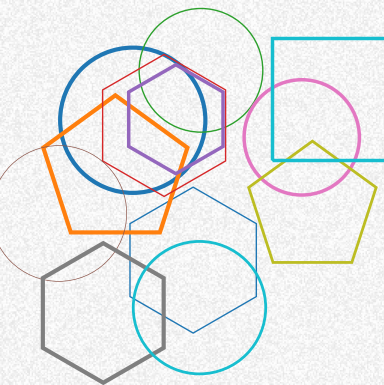[{"shape": "hexagon", "thickness": 1, "radius": 0.95, "center": [0.502, 0.324]}, {"shape": "circle", "thickness": 3, "radius": 0.94, "center": [0.345, 0.688]}, {"shape": "pentagon", "thickness": 3, "radius": 0.98, "center": [0.3, 0.556]}, {"shape": "circle", "thickness": 1, "radius": 0.8, "center": [0.522, 0.817]}, {"shape": "hexagon", "thickness": 1, "radius": 0.92, "center": [0.426, 0.674]}, {"shape": "hexagon", "thickness": 2.5, "radius": 0.71, "center": [0.457, 0.69]}, {"shape": "circle", "thickness": 0.5, "radius": 0.88, "center": [0.153, 0.446]}, {"shape": "circle", "thickness": 2.5, "radius": 0.75, "center": [0.784, 0.643]}, {"shape": "hexagon", "thickness": 3, "radius": 0.91, "center": [0.268, 0.187]}, {"shape": "pentagon", "thickness": 2, "radius": 0.87, "center": [0.811, 0.459]}, {"shape": "circle", "thickness": 2, "radius": 0.86, "center": [0.518, 0.201]}, {"shape": "square", "thickness": 2.5, "radius": 0.79, "center": [0.865, 0.743]}]